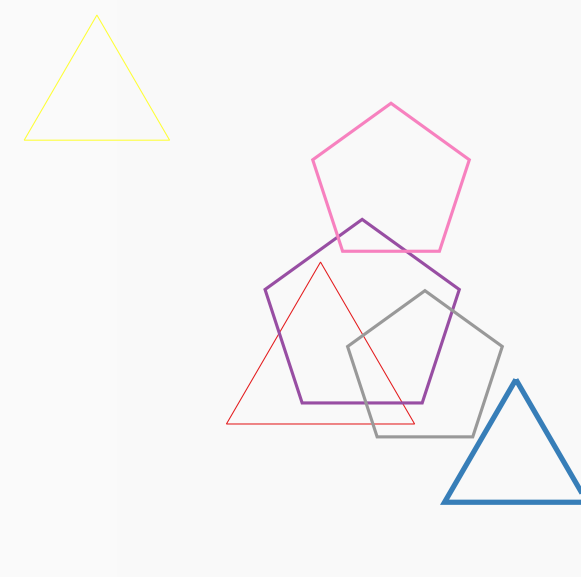[{"shape": "triangle", "thickness": 0.5, "radius": 0.93, "center": [0.551, 0.358]}, {"shape": "triangle", "thickness": 2.5, "radius": 0.71, "center": [0.888, 0.2]}, {"shape": "pentagon", "thickness": 1.5, "radius": 0.88, "center": [0.623, 0.444]}, {"shape": "triangle", "thickness": 0.5, "radius": 0.72, "center": [0.167, 0.829]}, {"shape": "pentagon", "thickness": 1.5, "radius": 0.71, "center": [0.673, 0.679]}, {"shape": "pentagon", "thickness": 1.5, "radius": 0.7, "center": [0.731, 0.356]}]